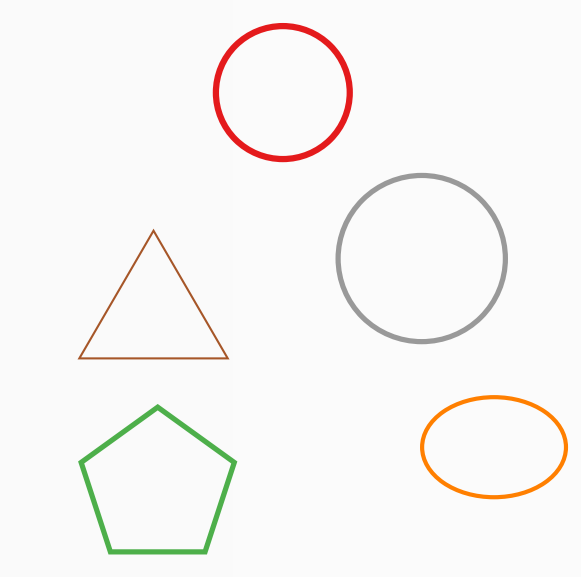[{"shape": "circle", "thickness": 3, "radius": 0.58, "center": [0.487, 0.839]}, {"shape": "pentagon", "thickness": 2.5, "radius": 0.69, "center": [0.271, 0.156]}, {"shape": "oval", "thickness": 2, "radius": 0.62, "center": [0.85, 0.225]}, {"shape": "triangle", "thickness": 1, "radius": 0.74, "center": [0.264, 0.452]}, {"shape": "circle", "thickness": 2.5, "radius": 0.72, "center": [0.726, 0.551]}]